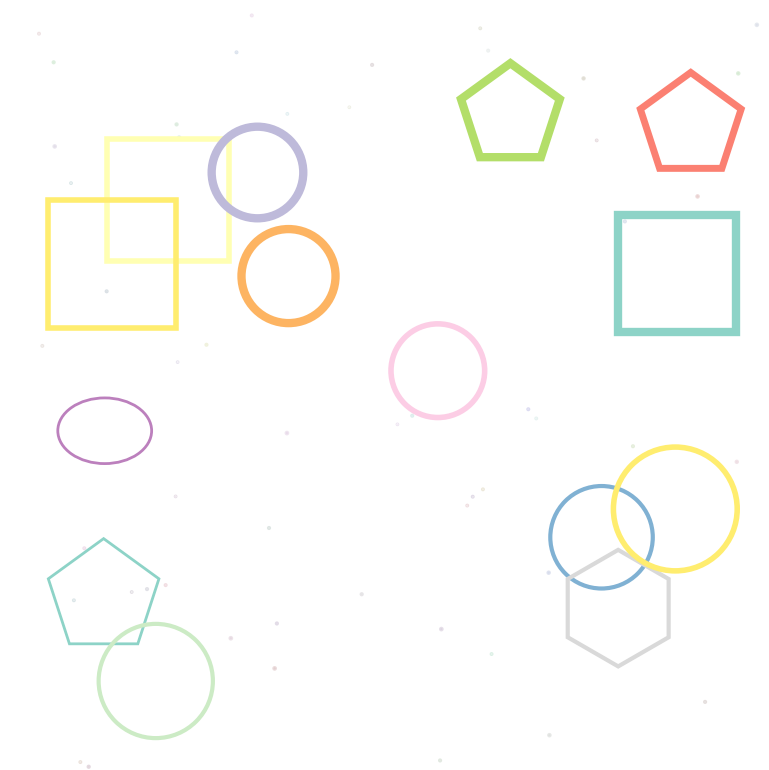[{"shape": "square", "thickness": 3, "radius": 0.38, "center": [0.879, 0.645]}, {"shape": "pentagon", "thickness": 1, "radius": 0.38, "center": [0.135, 0.225]}, {"shape": "square", "thickness": 2, "radius": 0.4, "center": [0.219, 0.741]}, {"shape": "circle", "thickness": 3, "radius": 0.3, "center": [0.334, 0.776]}, {"shape": "pentagon", "thickness": 2.5, "radius": 0.34, "center": [0.897, 0.837]}, {"shape": "circle", "thickness": 1.5, "radius": 0.33, "center": [0.781, 0.302]}, {"shape": "circle", "thickness": 3, "radius": 0.31, "center": [0.375, 0.641]}, {"shape": "pentagon", "thickness": 3, "radius": 0.34, "center": [0.663, 0.85]}, {"shape": "circle", "thickness": 2, "radius": 0.3, "center": [0.569, 0.519]}, {"shape": "hexagon", "thickness": 1.5, "radius": 0.38, "center": [0.803, 0.21]}, {"shape": "oval", "thickness": 1, "radius": 0.3, "center": [0.136, 0.441]}, {"shape": "circle", "thickness": 1.5, "radius": 0.37, "center": [0.202, 0.116]}, {"shape": "square", "thickness": 2, "radius": 0.42, "center": [0.145, 0.657]}, {"shape": "circle", "thickness": 2, "radius": 0.4, "center": [0.877, 0.339]}]